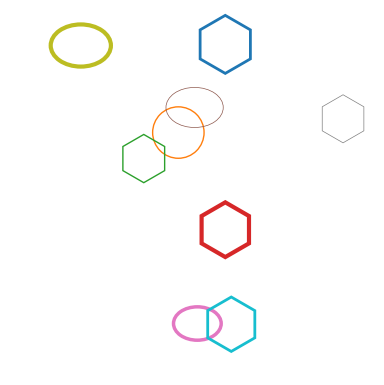[{"shape": "hexagon", "thickness": 2, "radius": 0.38, "center": [0.585, 0.885]}, {"shape": "circle", "thickness": 1, "radius": 0.33, "center": [0.463, 0.656]}, {"shape": "hexagon", "thickness": 1, "radius": 0.31, "center": [0.373, 0.588]}, {"shape": "hexagon", "thickness": 3, "radius": 0.36, "center": [0.585, 0.403]}, {"shape": "oval", "thickness": 0.5, "radius": 0.37, "center": [0.505, 0.721]}, {"shape": "oval", "thickness": 2.5, "radius": 0.31, "center": [0.513, 0.16]}, {"shape": "hexagon", "thickness": 0.5, "radius": 0.31, "center": [0.891, 0.691]}, {"shape": "oval", "thickness": 3, "radius": 0.39, "center": [0.21, 0.882]}, {"shape": "hexagon", "thickness": 2, "radius": 0.35, "center": [0.601, 0.158]}]